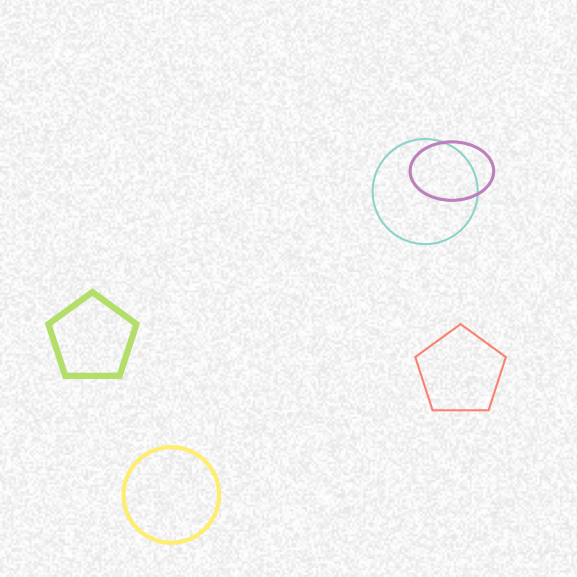[{"shape": "circle", "thickness": 1, "radius": 0.46, "center": [0.736, 0.667]}, {"shape": "pentagon", "thickness": 1, "radius": 0.41, "center": [0.798, 0.355]}, {"shape": "pentagon", "thickness": 3, "radius": 0.4, "center": [0.16, 0.413]}, {"shape": "oval", "thickness": 1.5, "radius": 0.36, "center": [0.782, 0.703]}, {"shape": "circle", "thickness": 2, "radius": 0.41, "center": [0.297, 0.142]}]